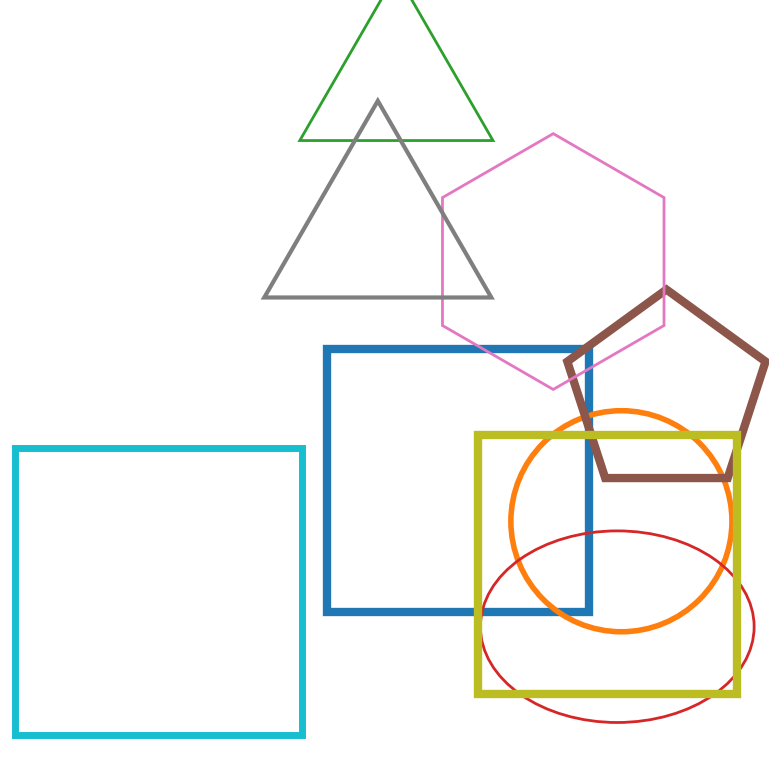[{"shape": "square", "thickness": 3, "radius": 0.85, "center": [0.595, 0.376]}, {"shape": "circle", "thickness": 2, "radius": 0.72, "center": [0.807, 0.323]}, {"shape": "triangle", "thickness": 1, "radius": 0.72, "center": [0.515, 0.89]}, {"shape": "oval", "thickness": 1, "radius": 0.89, "center": [0.802, 0.186]}, {"shape": "pentagon", "thickness": 3, "radius": 0.68, "center": [0.866, 0.489]}, {"shape": "hexagon", "thickness": 1, "radius": 0.83, "center": [0.718, 0.66]}, {"shape": "triangle", "thickness": 1.5, "radius": 0.85, "center": [0.491, 0.699]}, {"shape": "square", "thickness": 3, "radius": 0.84, "center": [0.789, 0.267]}, {"shape": "square", "thickness": 2.5, "radius": 0.93, "center": [0.206, 0.232]}]